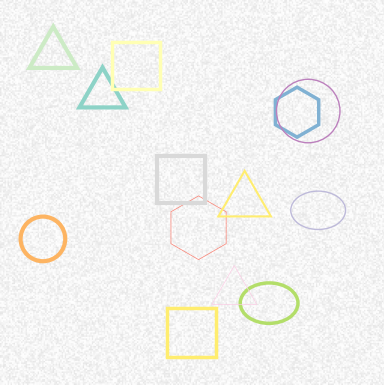[{"shape": "triangle", "thickness": 3, "radius": 0.35, "center": [0.266, 0.756]}, {"shape": "square", "thickness": 2.5, "radius": 0.31, "center": [0.352, 0.83]}, {"shape": "oval", "thickness": 1, "radius": 0.36, "center": [0.826, 0.454]}, {"shape": "hexagon", "thickness": 0.5, "radius": 0.41, "center": [0.516, 0.408]}, {"shape": "hexagon", "thickness": 2.5, "radius": 0.32, "center": [0.772, 0.709]}, {"shape": "circle", "thickness": 3, "radius": 0.29, "center": [0.111, 0.379]}, {"shape": "oval", "thickness": 2.5, "radius": 0.38, "center": [0.699, 0.213]}, {"shape": "triangle", "thickness": 0.5, "radius": 0.34, "center": [0.609, 0.243]}, {"shape": "square", "thickness": 3, "radius": 0.31, "center": [0.47, 0.534]}, {"shape": "circle", "thickness": 1, "radius": 0.41, "center": [0.801, 0.712]}, {"shape": "triangle", "thickness": 3, "radius": 0.36, "center": [0.138, 0.859]}, {"shape": "triangle", "thickness": 1.5, "radius": 0.39, "center": [0.635, 0.477]}, {"shape": "square", "thickness": 2.5, "radius": 0.32, "center": [0.497, 0.137]}]